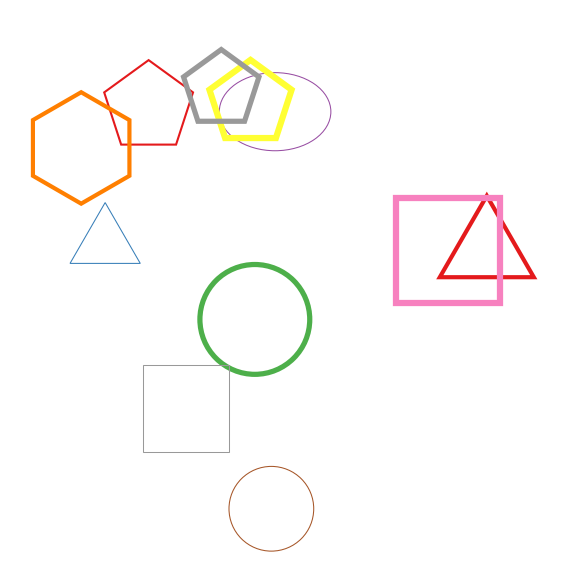[{"shape": "triangle", "thickness": 2, "radius": 0.47, "center": [0.843, 0.566]}, {"shape": "pentagon", "thickness": 1, "radius": 0.4, "center": [0.257, 0.814]}, {"shape": "triangle", "thickness": 0.5, "radius": 0.35, "center": [0.182, 0.578]}, {"shape": "circle", "thickness": 2.5, "radius": 0.48, "center": [0.441, 0.446]}, {"shape": "oval", "thickness": 0.5, "radius": 0.48, "center": [0.476, 0.806]}, {"shape": "hexagon", "thickness": 2, "radius": 0.48, "center": [0.141, 0.743]}, {"shape": "pentagon", "thickness": 3, "radius": 0.37, "center": [0.434, 0.821]}, {"shape": "circle", "thickness": 0.5, "radius": 0.37, "center": [0.47, 0.118]}, {"shape": "square", "thickness": 3, "radius": 0.45, "center": [0.776, 0.565]}, {"shape": "square", "thickness": 0.5, "radius": 0.38, "center": [0.322, 0.292]}, {"shape": "pentagon", "thickness": 2.5, "radius": 0.34, "center": [0.383, 0.845]}]